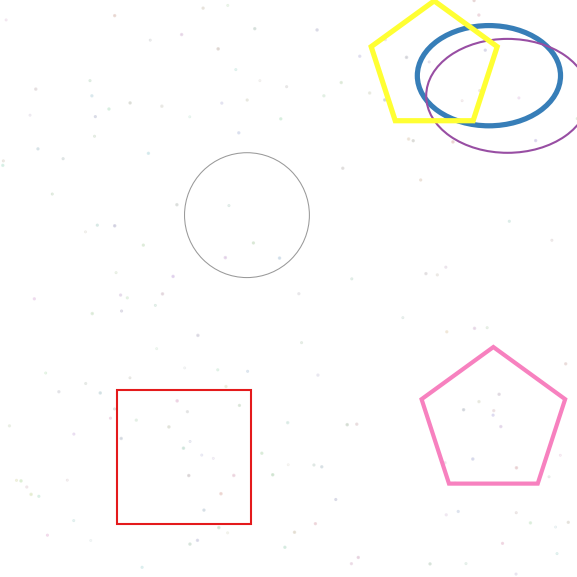[{"shape": "square", "thickness": 1, "radius": 0.58, "center": [0.318, 0.207]}, {"shape": "oval", "thickness": 2.5, "radius": 0.62, "center": [0.847, 0.868]}, {"shape": "oval", "thickness": 1, "radius": 0.7, "center": [0.879, 0.833]}, {"shape": "pentagon", "thickness": 2.5, "radius": 0.57, "center": [0.752, 0.883]}, {"shape": "pentagon", "thickness": 2, "radius": 0.65, "center": [0.854, 0.267]}, {"shape": "circle", "thickness": 0.5, "radius": 0.54, "center": [0.428, 0.627]}]